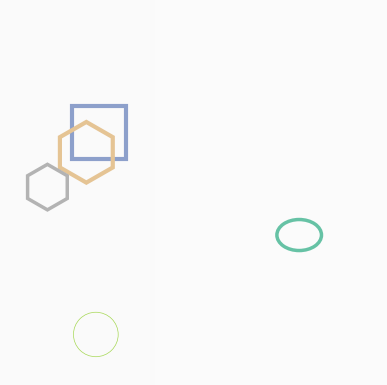[{"shape": "oval", "thickness": 2.5, "radius": 0.29, "center": [0.772, 0.39]}, {"shape": "square", "thickness": 3, "radius": 0.34, "center": [0.255, 0.657]}, {"shape": "circle", "thickness": 0.5, "radius": 0.29, "center": [0.247, 0.131]}, {"shape": "hexagon", "thickness": 3, "radius": 0.39, "center": [0.223, 0.604]}, {"shape": "hexagon", "thickness": 2.5, "radius": 0.3, "center": [0.122, 0.514]}]